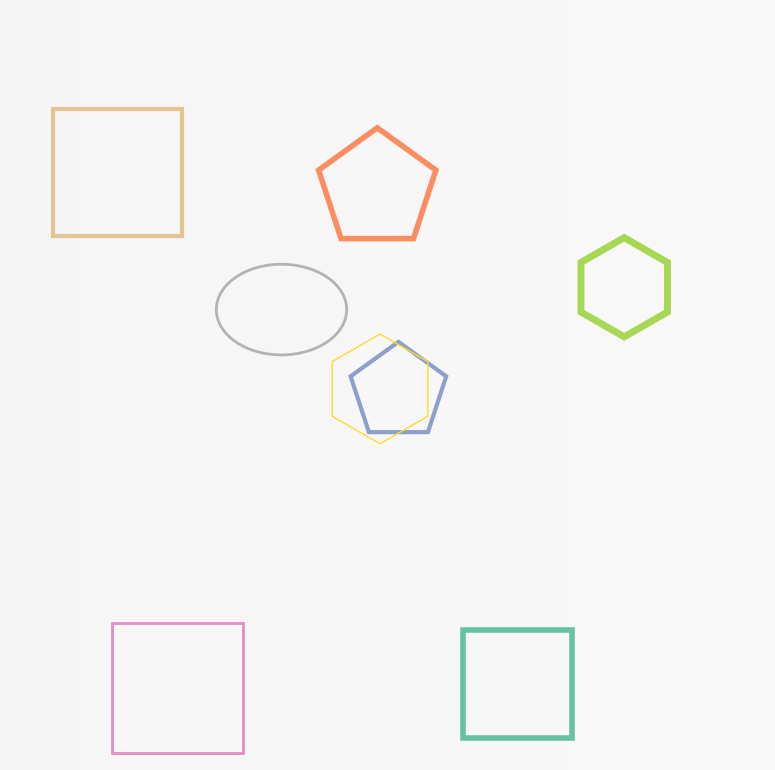[{"shape": "square", "thickness": 2, "radius": 0.35, "center": [0.667, 0.112]}, {"shape": "pentagon", "thickness": 2, "radius": 0.4, "center": [0.487, 0.754]}, {"shape": "pentagon", "thickness": 1.5, "radius": 0.32, "center": [0.514, 0.491]}, {"shape": "square", "thickness": 1, "radius": 0.42, "center": [0.229, 0.107]}, {"shape": "hexagon", "thickness": 2.5, "radius": 0.32, "center": [0.805, 0.627]}, {"shape": "hexagon", "thickness": 0.5, "radius": 0.36, "center": [0.49, 0.495]}, {"shape": "square", "thickness": 1.5, "radius": 0.41, "center": [0.152, 0.776]}, {"shape": "oval", "thickness": 1, "radius": 0.42, "center": [0.363, 0.598]}]